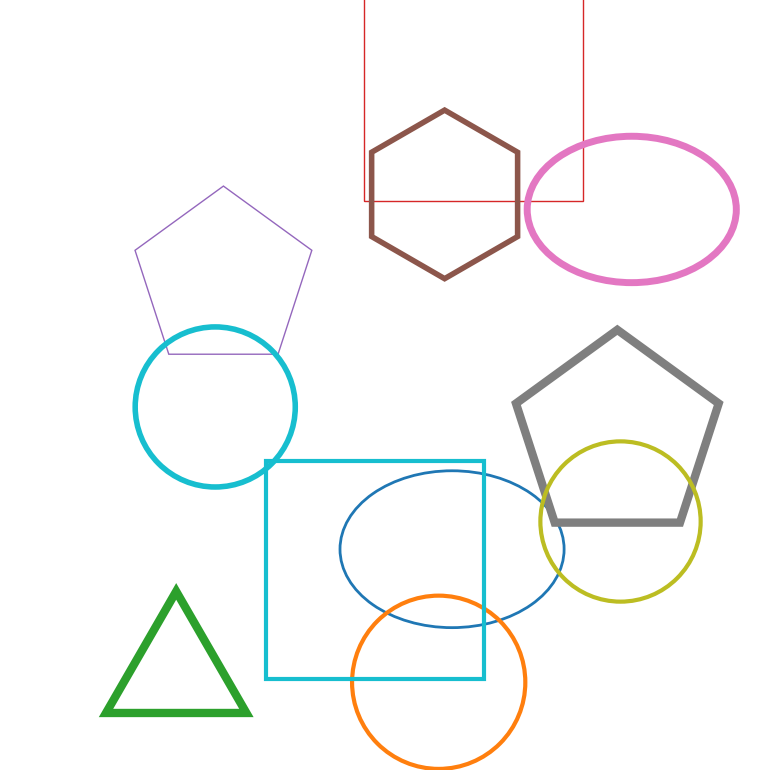[{"shape": "oval", "thickness": 1, "radius": 0.73, "center": [0.587, 0.287]}, {"shape": "circle", "thickness": 1.5, "radius": 0.56, "center": [0.57, 0.114]}, {"shape": "triangle", "thickness": 3, "radius": 0.53, "center": [0.229, 0.127]}, {"shape": "square", "thickness": 0.5, "radius": 0.71, "center": [0.615, 0.881]}, {"shape": "pentagon", "thickness": 0.5, "radius": 0.6, "center": [0.29, 0.638]}, {"shape": "hexagon", "thickness": 2, "radius": 0.55, "center": [0.577, 0.748]}, {"shape": "oval", "thickness": 2.5, "radius": 0.68, "center": [0.82, 0.728]}, {"shape": "pentagon", "thickness": 3, "radius": 0.69, "center": [0.802, 0.433]}, {"shape": "circle", "thickness": 1.5, "radius": 0.52, "center": [0.806, 0.323]}, {"shape": "circle", "thickness": 2, "radius": 0.52, "center": [0.28, 0.471]}, {"shape": "square", "thickness": 1.5, "radius": 0.71, "center": [0.487, 0.26]}]